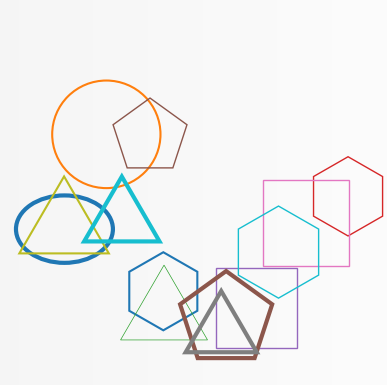[{"shape": "hexagon", "thickness": 1.5, "radius": 0.51, "center": [0.421, 0.243]}, {"shape": "oval", "thickness": 3, "radius": 0.63, "center": [0.166, 0.405]}, {"shape": "circle", "thickness": 1.5, "radius": 0.7, "center": [0.274, 0.651]}, {"shape": "triangle", "thickness": 0.5, "radius": 0.65, "center": [0.423, 0.182]}, {"shape": "hexagon", "thickness": 1, "radius": 0.51, "center": [0.898, 0.49]}, {"shape": "square", "thickness": 1, "radius": 0.52, "center": [0.662, 0.2]}, {"shape": "pentagon", "thickness": 3, "radius": 0.62, "center": [0.584, 0.171]}, {"shape": "pentagon", "thickness": 1, "radius": 0.5, "center": [0.387, 0.645]}, {"shape": "square", "thickness": 1, "radius": 0.56, "center": [0.79, 0.421]}, {"shape": "triangle", "thickness": 3, "radius": 0.53, "center": [0.571, 0.138]}, {"shape": "triangle", "thickness": 1.5, "radius": 0.67, "center": [0.165, 0.408]}, {"shape": "hexagon", "thickness": 1, "radius": 0.6, "center": [0.719, 0.345]}, {"shape": "triangle", "thickness": 3, "radius": 0.56, "center": [0.314, 0.429]}]